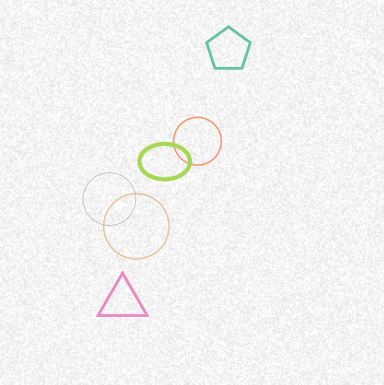[{"shape": "pentagon", "thickness": 2, "radius": 0.3, "center": [0.593, 0.871]}, {"shape": "circle", "thickness": 1, "radius": 0.31, "center": [0.513, 0.633]}, {"shape": "triangle", "thickness": 2, "radius": 0.37, "center": [0.318, 0.217]}, {"shape": "oval", "thickness": 3, "radius": 0.33, "center": [0.428, 0.58]}, {"shape": "circle", "thickness": 1, "radius": 0.42, "center": [0.354, 0.412]}, {"shape": "circle", "thickness": 0.5, "radius": 0.34, "center": [0.284, 0.483]}]